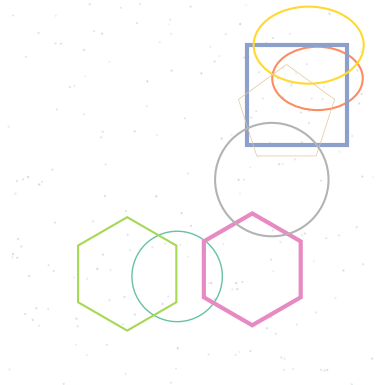[{"shape": "circle", "thickness": 1, "radius": 0.59, "center": [0.46, 0.282]}, {"shape": "oval", "thickness": 1.5, "radius": 0.59, "center": [0.825, 0.796]}, {"shape": "square", "thickness": 3, "radius": 0.65, "center": [0.772, 0.754]}, {"shape": "hexagon", "thickness": 3, "radius": 0.73, "center": [0.655, 0.3]}, {"shape": "hexagon", "thickness": 1.5, "radius": 0.74, "center": [0.33, 0.289]}, {"shape": "oval", "thickness": 1.5, "radius": 0.71, "center": [0.802, 0.883]}, {"shape": "pentagon", "thickness": 0.5, "radius": 0.66, "center": [0.744, 0.701]}, {"shape": "circle", "thickness": 1.5, "radius": 0.74, "center": [0.706, 0.534]}]